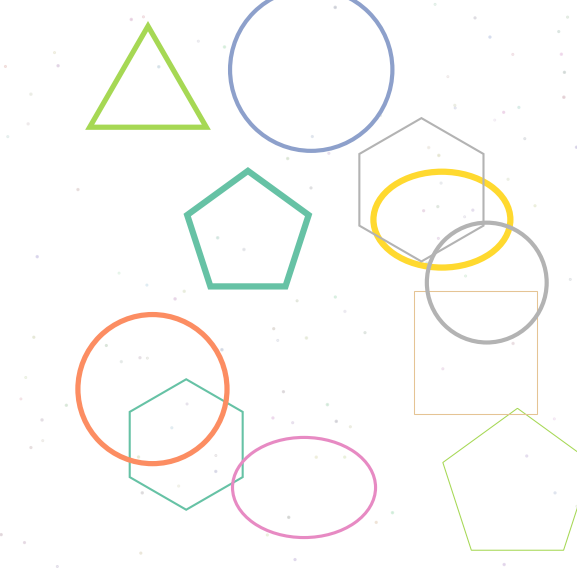[{"shape": "hexagon", "thickness": 1, "radius": 0.56, "center": [0.322, 0.229]}, {"shape": "pentagon", "thickness": 3, "radius": 0.55, "center": [0.429, 0.593]}, {"shape": "circle", "thickness": 2.5, "radius": 0.65, "center": [0.264, 0.325]}, {"shape": "circle", "thickness": 2, "radius": 0.7, "center": [0.539, 0.878]}, {"shape": "oval", "thickness": 1.5, "radius": 0.62, "center": [0.526, 0.155]}, {"shape": "pentagon", "thickness": 0.5, "radius": 0.68, "center": [0.896, 0.156]}, {"shape": "triangle", "thickness": 2.5, "radius": 0.58, "center": [0.256, 0.837]}, {"shape": "oval", "thickness": 3, "radius": 0.59, "center": [0.765, 0.619]}, {"shape": "square", "thickness": 0.5, "radius": 0.53, "center": [0.823, 0.388]}, {"shape": "circle", "thickness": 2, "radius": 0.52, "center": [0.843, 0.51]}, {"shape": "hexagon", "thickness": 1, "radius": 0.62, "center": [0.73, 0.67]}]